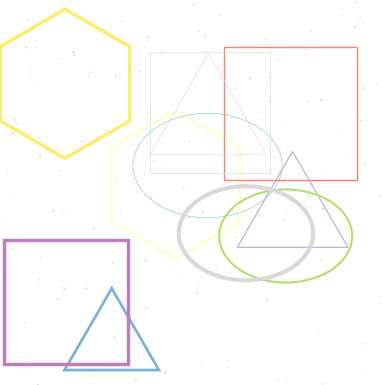[{"shape": "oval", "thickness": 0.5, "radius": 0.97, "center": [0.539, 0.57]}, {"shape": "hexagon", "thickness": 1, "radius": 0.96, "center": [0.456, 0.52]}, {"shape": "triangle", "thickness": 1, "radius": 0.83, "center": [0.76, 0.441]}, {"shape": "square", "thickness": 1, "radius": 0.86, "center": [0.755, 0.706]}, {"shape": "triangle", "thickness": 2, "radius": 0.71, "center": [0.29, 0.11]}, {"shape": "oval", "thickness": 1.5, "radius": 0.86, "center": [0.742, 0.387]}, {"shape": "triangle", "thickness": 0.5, "radius": 0.87, "center": [0.541, 0.687]}, {"shape": "oval", "thickness": 3, "radius": 0.87, "center": [0.639, 0.394]}, {"shape": "square", "thickness": 2.5, "radius": 0.81, "center": [0.171, 0.215]}, {"shape": "square", "thickness": 0.5, "radius": 0.78, "center": [0.546, 0.708]}, {"shape": "hexagon", "thickness": 2.5, "radius": 0.97, "center": [0.169, 0.782]}]